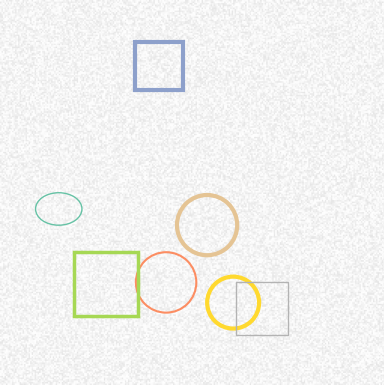[{"shape": "oval", "thickness": 1, "radius": 0.3, "center": [0.153, 0.457]}, {"shape": "circle", "thickness": 1.5, "radius": 0.39, "center": [0.431, 0.266]}, {"shape": "square", "thickness": 3, "radius": 0.31, "center": [0.414, 0.829]}, {"shape": "square", "thickness": 2.5, "radius": 0.42, "center": [0.276, 0.263]}, {"shape": "circle", "thickness": 3, "radius": 0.34, "center": [0.606, 0.214]}, {"shape": "circle", "thickness": 3, "radius": 0.39, "center": [0.538, 0.415]}, {"shape": "square", "thickness": 1, "radius": 0.34, "center": [0.68, 0.199]}]